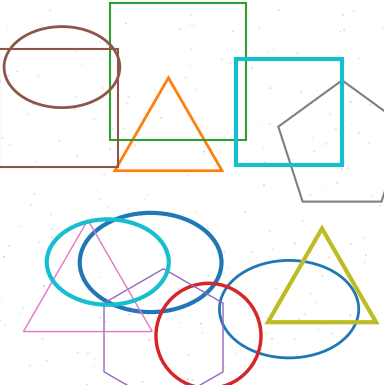[{"shape": "oval", "thickness": 3, "radius": 0.92, "center": [0.391, 0.318]}, {"shape": "oval", "thickness": 2, "radius": 0.9, "center": [0.751, 0.197]}, {"shape": "triangle", "thickness": 2, "radius": 0.8, "center": [0.437, 0.637]}, {"shape": "square", "thickness": 1.5, "radius": 0.89, "center": [0.462, 0.814]}, {"shape": "circle", "thickness": 2.5, "radius": 0.68, "center": [0.542, 0.128]}, {"shape": "hexagon", "thickness": 1, "radius": 0.89, "center": [0.425, 0.123]}, {"shape": "oval", "thickness": 2, "radius": 0.75, "center": [0.161, 0.826]}, {"shape": "square", "thickness": 1.5, "radius": 0.77, "center": [0.152, 0.72]}, {"shape": "triangle", "thickness": 1, "radius": 0.97, "center": [0.228, 0.235]}, {"shape": "pentagon", "thickness": 1.5, "radius": 0.87, "center": [0.889, 0.617]}, {"shape": "triangle", "thickness": 3, "radius": 0.81, "center": [0.836, 0.244]}, {"shape": "oval", "thickness": 3, "radius": 0.79, "center": [0.28, 0.319]}, {"shape": "square", "thickness": 3, "radius": 0.68, "center": [0.751, 0.709]}]